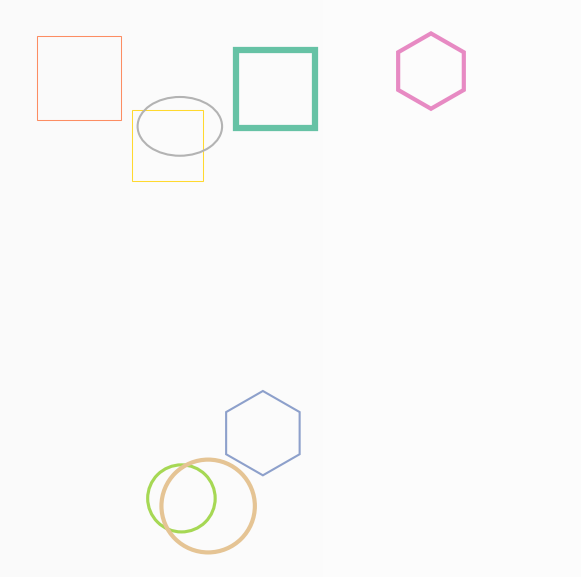[{"shape": "square", "thickness": 3, "radius": 0.34, "center": [0.473, 0.845]}, {"shape": "square", "thickness": 0.5, "radius": 0.36, "center": [0.135, 0.864]}, {"shape": "hexagon", "thickness": 1, "radius": 0.37, "center": [0.452, 0.249]}, {"shape": "hexagon", "thickness": 2, "radius": 0.33, "center": [0.741, 0.876]}, {"shape": "circle", "thickness": 1.5, "radius": 0.29, "center": [0.312, 0.136]}, {"shape": "square", "thickness": 0.5, "radius": 0.31, "center": [0.287, 0.747]}, {"shape": "circle", "thickness": 2, "radius": 0.4, "center": [0.358, 0.123]}, {"shape": "oval", "thickness": 1, "radius": 0.36, "center": [0.309, 0.78]}]